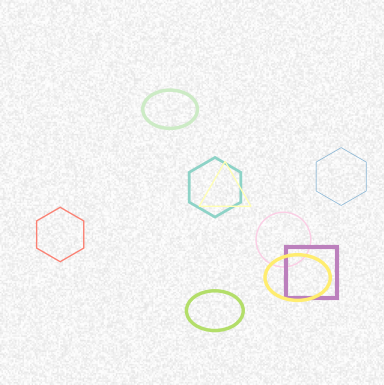[{"shape": "hexagon", "thickness": 2, "radius": 0.39, "center": [0.558, 0.514]}, {"shape": "triangle", "thickness": 1, "radius": 0.39, "center": [0.585, 0.503]}, {"shape": "hexagon", "thickness": 1, "radius": 0.35, "center": [0.156, 0.391]}, {"shape": "hexagon", "thickness": 0.5, "radius": 0.38, "center": [0.886, 0.541]}, {"shape": "oval", "thickness": 2.5, "radius": 0.37, "center": [0.558, 0.193]}, {"shape": "circle", "thickness": 1, "radius": 0.36, "center": [0.736, 0.378]}, {"shape": "square", "thickness": 3, "radius": 0.34, "center": [0.809, 0.292]}, {"shape": "oval", "thickness": 2.5, "radius": 0.36, "center": [0.442, 0.716]}, {"shape": "oval", "thickness": 2.5, "radius": 0.42, "center": [0.773, 0.279]}]